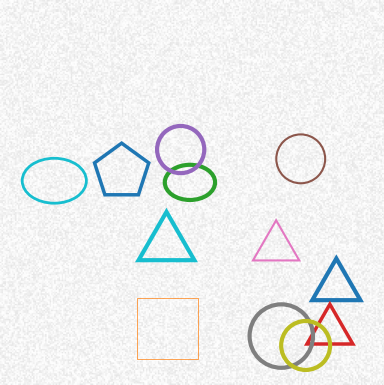[{"shape": "triangle", "thickness": 3, "radius": 0.36, "center": [0.874, 0.256]}, {"shape": "pentagon", "thickness": 2.5, "radius": 0.37, "center": [0.316, 0.554]}, {"shape": "square", "thickness": 0.5, "radius": 0.4, "center": [0.435, 0.146]}, {"shape": "oval", "thickness": 3, "radius": 0.33, "center": [0.493, 0.526]}, {"shape": "triangle", "thickness": 2.5, "radius": 0.34, "center": [0.857, 0.141]}, {"shape": "circle", "thickness": 3, "radius": 0.31, "center": [0.469, 0.612]}, {"shape": "circle", "thickness": 1.5, "radius": 0.32, "center": [0.781, 0.587]}, {"shape": "triangle", "thickness": 1.5, "radius": 0.35, "center": [0.717, 0.358]}, {"shape": "circle", "thickness": 3, "radius": 0.41, "center": [0.731, 0.127]}, {"shape": "circle", "thickness": 3, "radius": 0.32, "center": [0.794, 0.103]}, {"shape": "triangle", "thickness": 3, "radius": 0.42, "center": [0.432, 0.366]}, {"shape": "oval", "thickness": 2, "radius": 0.42, "center": [0.141, 0.531]}]